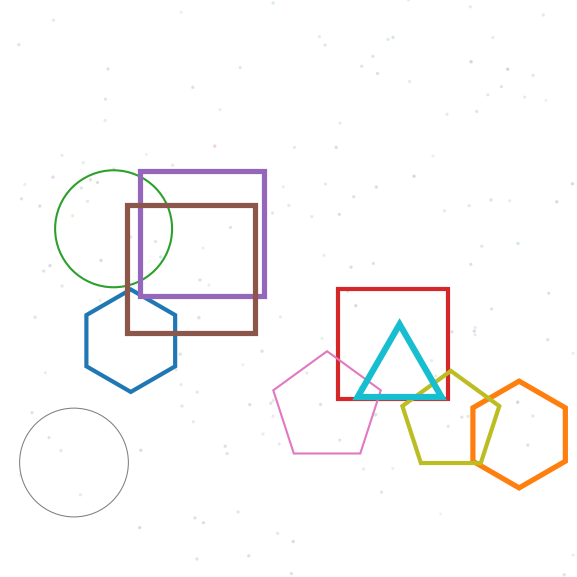[{"shape": "hexagon", "thickness": 2, "radius": 0.44, "center": [0.226, 0.409]}, {"shape": "hexagon", "thickness": 2.5, "radius": 0.46, "center": [0.899, 0.247]}, {"shape": "circle", "thickness": 1, "radius": 0.51, "center": [0.197, 0.603]}, {"shape": "square", "thickness": 2, "radius": 0.48, "center": [0.68, 0.404]}, {"shape": "square", "thickness": 2.5, "radius": 0.54, "center": [0.35, 0.595]}, {"shape": "square", "thickness": 2.5, "radius": 0.55, "center": [0.33, 0.534]}, {"shape": "pentagon", "thickness": 1, "radius": 0.49, "center": [0.566, 0.293]}, {"shape": "circle", "thickness": 0.5, "radius": 0.47, "center": [0.128, 0.198]}, {"shape": "pentagon", "thickness": 2, "radius": 0.44, "center": [0.781, 0.269]}, {"shape": "triangle", "thickness": 3, "radius": 0.42, "center": [0.692, 0.354]}]